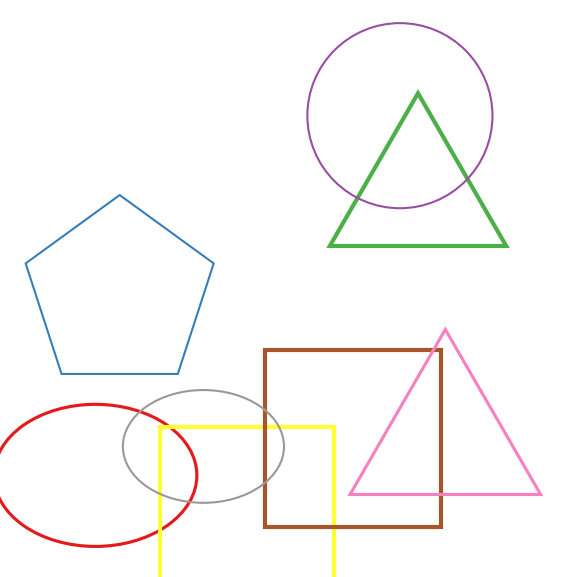[{"shape": "oval", "thickness": 1.5, "radius": 0.88, "center": [0.165, 0.176]}, {"shape": "pentagon", "thickness": 1, "radius": 0.86, "center": [0.207, 0.49]}, {"shape": "triangle", "thickness": 2, "radius": 0.88, "center": [0.724, 0.661]}, {"shape": "circle", "thickness": 1, "radius": 0.8, "center": [0.693, 0.799]}, {"shape": "square", "thickness": 2, "radius": 0.75, "center": [0.428, 0.109]}, {"shape": "square", "thickness": 2, "radius": 0.77, "center": [0.611, 0.239]}, {"shape": "triangle", "thickness": 1.5, "radius": 0.95, "center": [0.771, 0.238]}, {"shape": "oval", "thickness": 1, "radius": 0.7, "center": [0.352, 0.226]}]